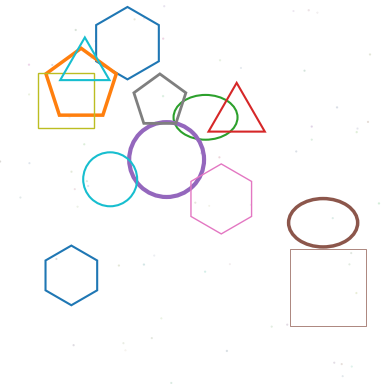[{"shape": "hexagon", "thickness": 1.5, "radius": 0.47, "center": [0.331, 0.888]}, {"shape": "hexagon", "thickness": 1.5, "radius": 0.39, "center": [0.185, 0.285]}, {"shape": "pentagon", "thickness": 2.5, "radius": 0.48, "center": [0.211, 0.779]}, {"shape": "oval", "thickness": 1.5, "radius": 0.42, "center": [0.534, 0.695]}, {"shape": "triangle", "thickness": 1.5, "radius": 0.42, "center": [0.615, 0.7]}, {"shape": "circle", "thickness": 3, "radius": 0.49, "center": [0.433, 0.586]}, {"shape": "square", "thickness": 0.5, "radius": 0.5, "center": [0.852, 0.253]}, {"shape": "oval", "thickness": 2.5, "radius": 0.45, "center": [0.839, 0.421]}, {"shape": "hexagon", "thickness": 1, "radius": 0.45, "center": [0.575, 0.483]}, {"shape": "pentagon", "thickness": 2, "radius": 0.35, "center": [0.415, 0.737]}, {"shape": "square", "thickness": 1, "radius": 0.36, "center": [0.171, 0.739]}, {"shape": "triangle", "thickness": 1.5, "radius": 0.37, "center": [0.22, 0.829]}, {"shape": "circle", "thickness": 1.5, "radius": 0.35, "center": [0.286, 0.534]}]